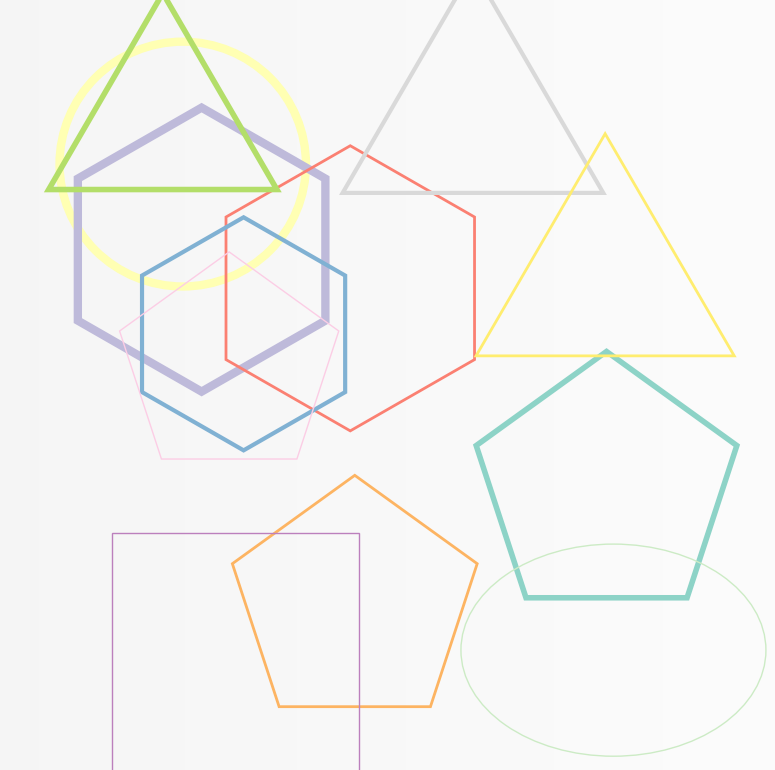[{"shape": "pentagon", "thickness": 2, "radius": 0.88, "center": [0.783, 0.367]}, {"shape": "circle", "thickness": 3, "radius": 0.79, "center": [0.236, 0.787]}, {"shape": "hexagon", "thickness": 3, "radius": 0.92, "center": [0.26, 0.676]}, {"shape": "hexagon", "thickness": 1, "radius": 0.93, "center": [0.452, 0.626]}, {"shape": "hexagon", "thickness": 1.5, "radius": 0.76, "center": [0.314, 0.566]}, {"shape": "pentagon", "thickness": 1, "radius": 0.83, "center": [0.458, 0.217]}, {"shape": "triangle", "thickness": 2, "radius": 0.85, "center": [0.21, 0.839]}, {"shape": "pentagon", "thickness": 0.5, "radius": 0.74, "center": [0.296, 0.524]}, {"shape": "triangle", "thickness": 1.5, "radius": 0.97, "center": [0.61, 0.847]}, {"shape": "square", "thickness": 0.5, "radius": 0.8, "center": [0.304, 0.149]}, {"shape": "oval", "thickness": 0.5, "radius": 0.98, "center": [0.792, 0.156]}, {"shape": "triangle", "thickness": 1, "radius": 0.96, "center": [0.781, 0.634]}]